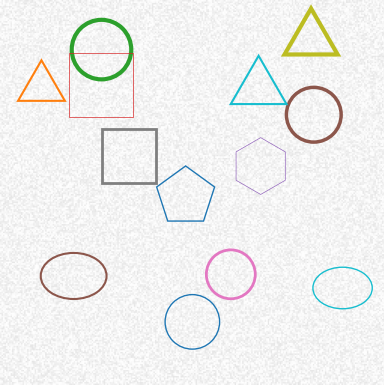[{"shape": "pentagon", "thickness": 1, "radius": 0.4, "center": [0.482, 0.49]}, {"shape": "circle", "thickness": 1, "radius": 0.35, "center": [0.5, 0.164]}, {"shape": "triangle", "thickness": 1.5, "radius": 0.35, "center": [0.108, 0.773]}, {"shape": "circle", "thickness": 3, "radius": 0.39, "center": [0.264, 0.871]}, {"shape": "square", "thickness": 0.5, "radius": 0.41, "center": [0.263, 0.779]}, {"shape": "hexagon", "thickness": 0.5, "radius": 0.37, "center": [0.677, 0.569]}, {"shape": "oval", "thickness": 1.5, "radius": 0.43, "center": [0.191, 0.283]}, {"shape": "circle", "thickness": 2.5, "radius": 0.36, "center": [0.815, 0.702]}, {"shape": "circle", "thickness": 2, "radius": 0.32, "center": [0.6, 0.287]}, {"shape": "square", "thickness": 2, "radius": 0.35, "center": [0.334, 0.594]}, {"shape": "triangle", "thickness": 3, "radius": 0.4, "center": [0.808, 0.898]}, {"shape": "oval", "thickness": 1, "radius": 0.39, "center": [0.89, 0.252]}, {"shape": "triangle", "thickness": 1.5, "radius": 0.42, "center": [0.672, 0.771]}]